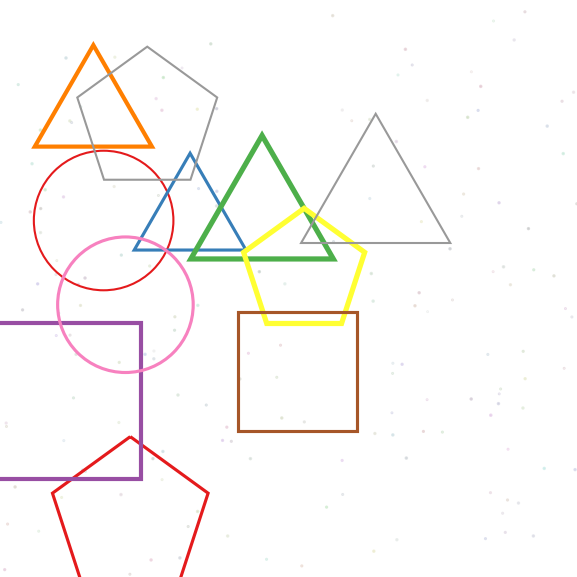[{"shape": "circle", "thickness": 1, "radius": 0.6, "center": [0.179, 0.617]}, {"shape": "pentagon", "thickness": 1.5, "radius": 0.71, "center": [0.226, 0.101]}, {"shape": "triangle", "thickness": 1.5, "radius": 0.56, "center": [0.329, 0.622]}, {"shape": "triangle", "thickness": 2.5, "radius": 0.71, "center": [0.454, 0.622]}, {"shape": "square", "thickness": 2, "radius": 0.67, "center": [0.109, 0.305]}, {"shape": "triangle", "thickness": 2, "radius": 0.59, "center": [0.162, 0.804]}, {"shape": "pentagon", "thickness": 2.5, "radius": 0.55, "center": [0.527, 0.528]}, {"shape": "square", "thickness": 1.5, "radius": 0.52, "center": [0.515, 0.355]}, {"shape": "circle", "thickness": 1.5, "radius": 0.59, "center": [0.217, 0.471]}, {"shape": "triangle", "thickness": 1, "radius": 0.75, "center": [0.651, 0.653]}, {"shape": "pentagon", "thickness": 1, "radius": 0.64, "center": [0.255, 0.791]}]